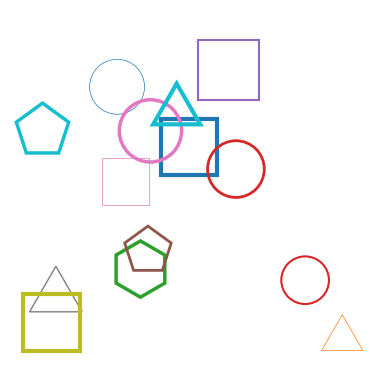[{"shape": "circle", "thickness": 0.5, "radius": 0.36, "center": [0.304, 0.775]}, {"shape": "square", "thickness": 3, "radius": 0.37, "center": [0.491, 0.617]}, {"shape": "triangle", "thickness": 0.5, "radius": 0.31, "center": [0.889, 0.121]}, {"shape": "hexagon", "thickness": 2.5, "radius": 0.37, "center": [0.365, 0.301]}, {"shape": "circle", "thickness": 2, "radius": 0.37, "center": [0.613, 0.561]}, {"shape": "circle", "thickness": 1.5, "radius": 0.31, "center": [0.793, 0.272]}, {"shape": "square", "thickness": 1.5, "radius": 0.39, "center": [0.594, 0.818]}, {"shape": "pentagon", "thickness": 2, "radius": 0.32, "center": [0.384, 0.349]}, {"shape": "square", "thickness": 0.5, "radius": 0.3, "center": [0.326, 0.528]}, {"shape": "circle", "thickness": 2.5, "radius": 0.4, "center": [0.391, 0.66]}, {"shape": "triangle", "thickness": 1, "radius": 0.39, "center": [0.145, 0.23]}, {"shape": "square", "thickness": 3, "radius": 0.37, "center": [0.133, 0.162]}, {"shape": "triangle", "thickness": 3, "radius": 0.35, "center": [0.459, 0.712]}, {"shape": "pentagon", "thickness": 2.5, "radius": 0.36, "center": [0.11, 0.661]}]